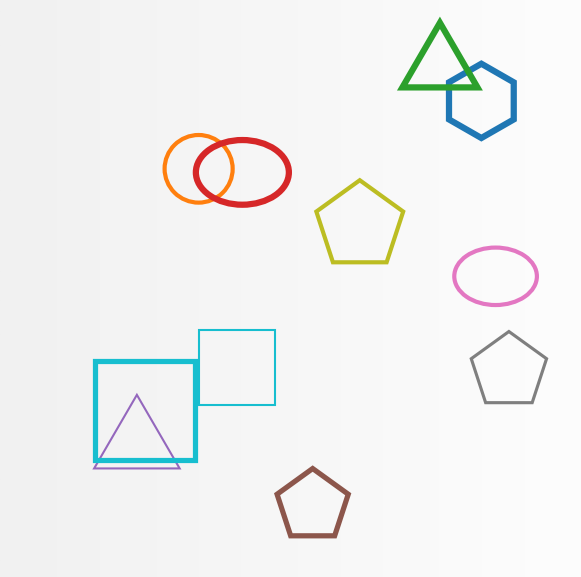[{"shape": "hexagon", "thickness": 3, "radius": 0.32, "center": [0.828, 0.824]}, {"shape": "circle", "thickness": 2, "radius": 0.29, "center": [0.342, 0.707]}, {"shape": "triangle", "thickness": 3, "radius": 0.37, "center": [0.757, 0.885]}, {"shape": "oval", "thickness": 3, "radius": 0.4, "center": [0.417, 0.701]}, {"shape": "triangle", "thickness": 1, "radius": 0.42, "center": [0.235, 0.23]}, {"shape": "pentagon", "thickness": 2.5, "radius": 0.32, "center": [0.538, 0.123]}, {"shape": "oval", "thickness": 2, "radius": 0.36, "center": [0.853, 0.521]}, {"shape": "pentagon", "thickness": 1.5, "radius": 0.34, "center": [0.876, 0.357]}, {"shape": "pentagon", "thickness": 2, "radius": 0.39, "center": [0.619, 0.608]}, {"shape": "square", "thickness": 1, "radius": 0.32, "center": [0.408, 0.363]}, {"shape": "square", "thickness": 2.5, "radius": 0.43, "center": [0.249, 0.289]}]